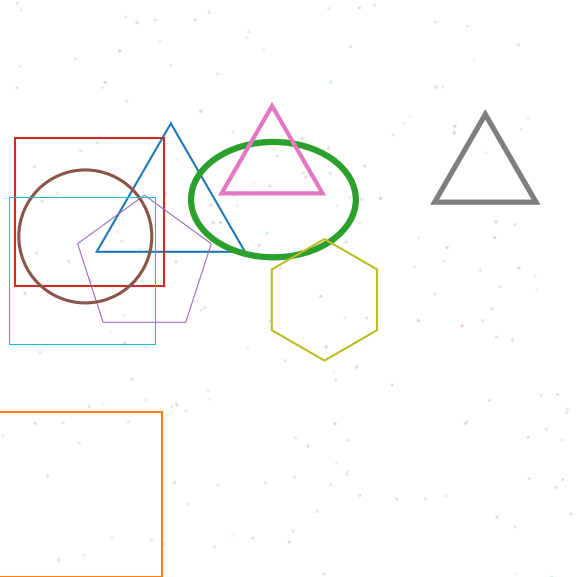[{"shape": "triangle", "thickness": 1, "radius": 0.74, "center": [0.296, 0.637]}, {"shape": "square", "thickness": 1, "radius": 0.71, "center": [0.137, 0.143]}, {"shape": "oval", "thickness": 3, "radius": 0.71, "center": [0.473, 0.653]}, {"shape": "square", "thickness": 1, "radius": 0.64, "center": [0.155, 0.632]}, {"shape": "pentagon", "thickness": 0.5, "radius": 0.61, "center": [0.25, 0.54]}, {"shape": "circle", "thickness": 1.5, "radius": 0.58, "center": [0.148, 0.59]}, {"shape": "triangle", "thickness": 2, "radius": 0.5, "center": [0.471, 0.715]}, {"shape": "triangle", "thickness": 2.5, "radius": 0.51, "center": [0.84, 0.7]}, {"shape": "hexagon", "thickness": 1, "radius": 0.53, "center": [0.562, 0.48]}, {"shape": "square", "thickness": 0.5, "radius": 0.63, "center": [0.143, 0.531]}]